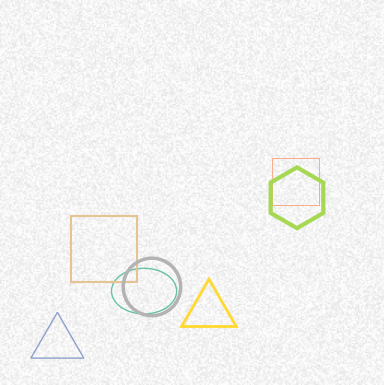[{"shape": "oval", "thickness": 1, "radius": 0.42, "center": [0.374, 0.244]}, {"shape": "square", "thickness": 0.5, "radius": 0.3, "center": [0.768, 0.528]}, {"shape": "triangle", "thickness": 1, "radius": 0.4, "center": [0.149, 0.109]}, {"shape": "hexagon", "thickness": 3, "radius": 0.39, "center": [0.771, 0.486]}, {"shape": "triangle", "thickness": 2, "radius": 0.41, "center": [0.543, 0.193]}, {"shape": "square", "thickness": 1.5, "radius": 0.43, "center": [0.27, 0.354]}, {"shape": "circle", "thickness": 2.5, "radius": 0.37, "center": [0.395, 0.255]}]